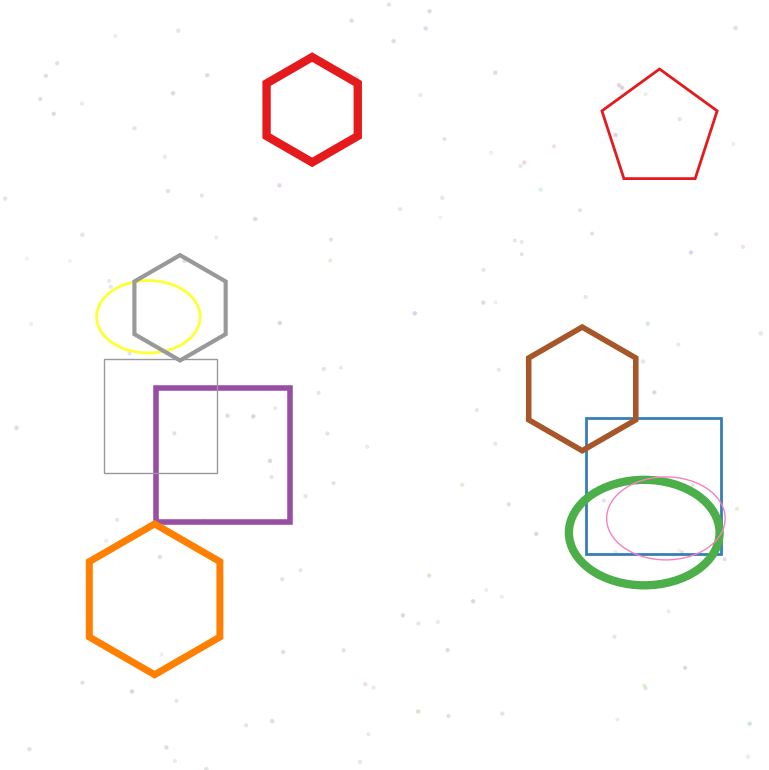[{"shape": "pentagon", "thickness": 1, "radius": 0.39, "center": [0.857, 0.832]}, {"shape": "hexagon", "thickness": 3, "radius": 0.34, "center": [0.405, 0.857]}, {"shape": "square", "thickness": 1, "radius": 0.44, "center": [0.849, 0.369]}, {"shape": "oval", "thickness": 3, "radius": 0.49, "center": [0.837, 0.308]}, {"shape": "square", "thickness": 2, "radius": 0.43, "center": [0.29, 0.409]}, {"shape": "hexagon", "thickness": 2.5, "radius": 0.49, "center": [0.201, 0.222]}, {"shape": "oval", "thickness": 1, "radius": 0.34, "center": [0.193, 0.589]}, {"shape": "hexagon", "thickness": 2, "radius": 0.4, "center": [0.756, 0.495]}, {"shape": "oval", "thickness": 0.5, "radius": 0.38, "center": [0.865, 0.327]}, {"shape": "square", "thickness": 0.5, "radius": 0.37, "center": [0.208, 0.46]}, {"shape": "hexagon", "thickness": 1.5, "radius": 0.34, "center": [0.234, 0.6]}]